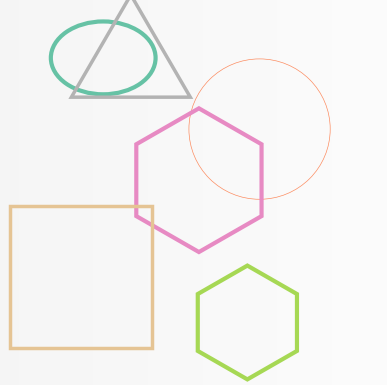[{"shape": "oval", "thickness": 3, "radius": 0.68, "center": [0.266, 0.85]}, {"shape": "circle", "thickness": 0.5, "radius": 0.91, "center": [0.67, 0.665]}, {"shape": "hexagon", "thickness": 3, "radius": 0.93, "center": [0.513, 0.532]}, {"shape": "hexagon", "thickness": 3, "radius": 0.74, "center": [0.638, 0.162]}, {"shape": "square", "thickness": 2.5, "radius": 0.92, "center": [0.209, 0.28]}, {"shape": "triangle", "thickness": 2.5, "radius": 0.89, "center": [0.338, 0.836]}]